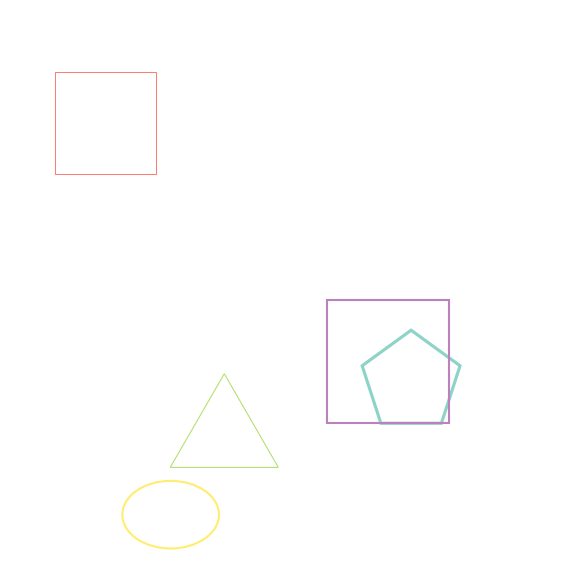[{"shape": "pentagon", "thickness": 1.5, "radius": 0.45, "center": [0.712, 0.338]}, {"shape": "square", "thickness": 0.5, "radius": 0.44, "center": [0.183, 0.786]}, {"shape": "triangle", "thickness": 0.5, "radius": 0.54, "center": [0.388, 0.244]}, {"shape": "square", "thickness": 1, "radius": 0.53, "center": [0.672, 0.373]}, {"shape": "oval", "thickness": 1, "radius": 0.42, "center": [0.296, 0.108]}]